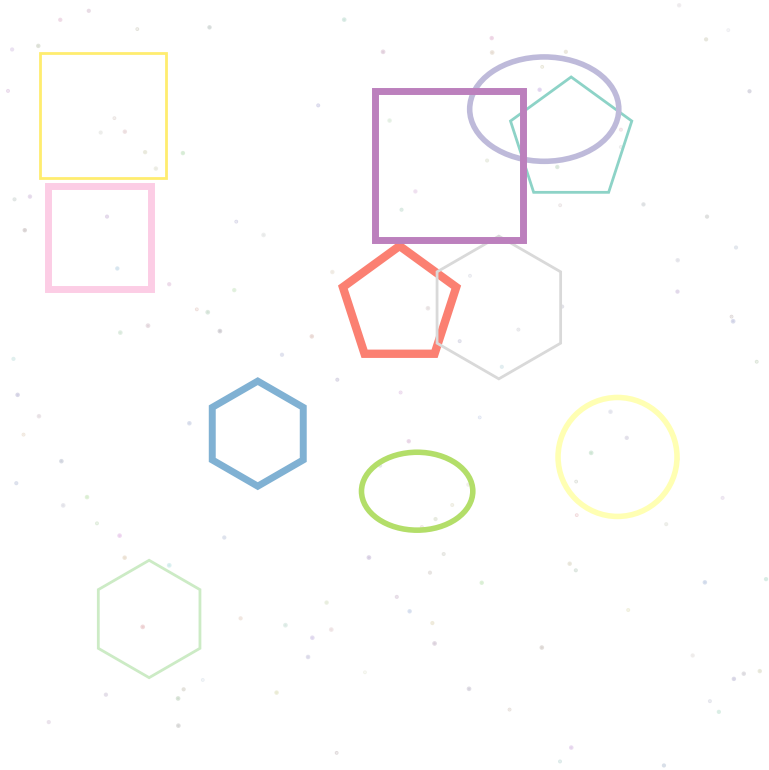[{"shape": "pentagon", "thickness": 1, "radius": 0.41, "center": [0.742, 0.817]}, {"shape": "circle", "thickness": 2, "radius": 0.39, "center": [0.802, 0.407]}, {"shape": "oval", "thickness": 2, "radius": 0.48, "center": [0.707, 0.858]}, {"shape": "pentagon", "thickness": 3, "radius": 0.39, "center": [0.519, 0.603]}, {"shape": "hexagon", "thickness": 2.5, "radius": 0.34, "center": [0.335, 0.437]}, {"shape": "oval", "thickness": 2, "radius": 0.36, "center": [0.542, 0.362]}, {"shape": "square", "thickness": 2.5, "radius": 0.34, "center": [0.129, 0.691]}, {"shape": "hexagon", "thickness": 1, "radius": 0.46, "center": [0.648, 0.601]}, {"shape": "square", "thickness": 2.5, "radius": 0.48, "center": [0.584, 0.785]}, {"shape": "hexagon", "thickness": 1, "radius": 0.38, "center": [0.194, 0.196]}, {"shape": "square", "thickness": 1, "radius": 0.41, "center": [0.134, 0.85]}]